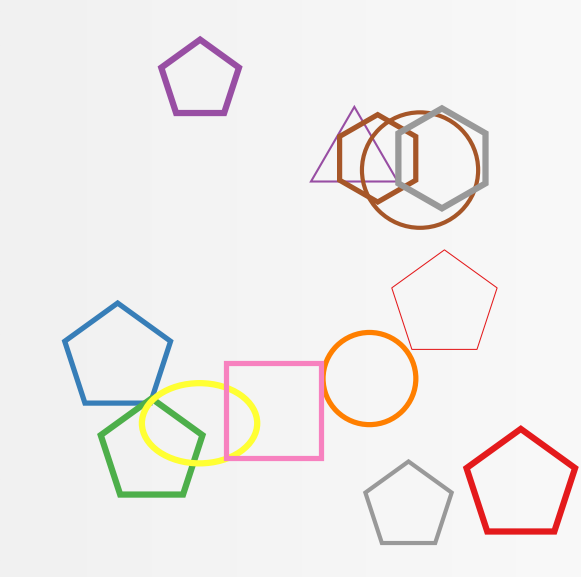[{"shape": "pentagon", "thickness": 0.5, "radius": 0.48, "center": [0.765, 0.471]}, {"shape": "pentagon", "thickness": 3, "radius": 0.49, "center": [0.896, 0.158]}, {"shape": "pentagon", "thickness": 2.5, "radius": 0.48, "center": [0.202, 0.379]}, {"shape": "pentagon", "thickness": 3, "radius": 0.46, "center": [0.261, 0.217]}, {"shape": "triangle", "thickness": 1, "radius": 0.43, "center": [0.61, 0.728]}, {"shape": "pentagon", "thickness": 3, "radius": 0.35, "center": [0.344, 0.86]}, {"shape": "circle", "thickness": 2.5, "radius": 0.4, "center": [0.636, 0.344]}, {"shape": "oval", "thickness": 3, "radius": 0.5, "center": [0.343, 0.266]}, {"shape": "circle", "thickness": 2, "radius": 0.5, "center": [0.723, 0.705]}, {"shape": "hexagon", "thickness": 2.5, "radius": 0.38, "center": [0.65, 0.725]}, {"shape": "square", "thickness": 2.5, "radius": 0.41, "center": [0.471, 0.288]}, {"shape": "hexagon", "thickness": 3, "radius": 0.43, "center": [0.76, 0.725]}, {"shape": "pentagon", "thickness": 2, "radius": 0.39, "center": [0.703, 0.122]}]